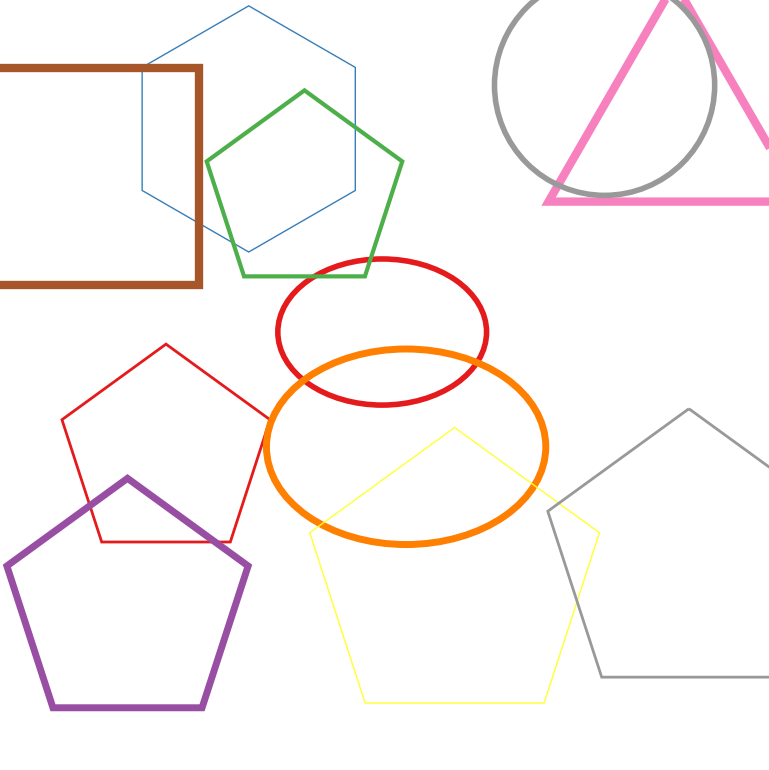[{"shape": "pentagon", "thickness": 1, "radius": 0.71, "center": [0.216, 0.411]}, {"shape": "oval", "thickness": 2, "radius": 0.68, "center": [0.496, 0.569]}, {"shape": "hexagon", "thickness": 0.5, "radius": 0.8, "center": [0.323, 0.833]}, {"shape": "pentagon", "thickness": 1.5, "radius": 0.67, "center": [0.395, 0.749]}, {"shape": "pentagon", "thickness": 2.5, "radius": 0.82, "center": [0.166, 0.214]}, {"shape": "oval", "thickness": 2.5, "radius": 0.91, "center": [0.527, 0.42]}, {"shape": "pentagon", "thickness": 0.5, "radius": 0.99, "center": [0.59, 0.247]}, {"shape": "square", "thickness": 3, "radius": 0.71, "center": [0.117, 0.771]}, {"shape": "triangle", "thickness": 3, "radius": 0.95, "center": [0.876, 0.833]}, {"shape": "pentagon", "thickness": 1, "radius": 0.96, "center": [0.895, 0.276]}, {"shape": "circle", "thickness": 2, "radius": 0.71, "center": [0.785, 0.889]}]